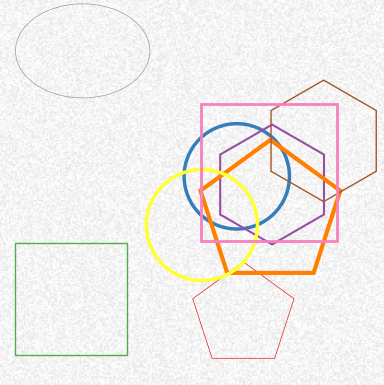[{"shape": "pentagon", "thickness": 0.5, "radius": 0.69, "center": [0.632, 0.181]}, {"shape": "circle", "thickness": 2.5, "radius": 0.68, "center": [0.615, 0.542]}, {"shape": "square", "thickness": 1, "radius": 0.73, "center": [0.183, 0.223]}, {"shape": "hexagon", "thickness": 1.5, "radius": 0.78, "center": [0.707, 0.521]}, {"shape": "pentagon", "thickness": 3, "radius": 0.95, "center": [0.702, 0.446]}, {"shape": "circle", "thickness": 2.5, "radius": 0.72, "center": [0.524, 0.416]}, {"shape": "hexagon", "thickness": 1, "radius": 0.79, "center": [0.841, 0.634]}, {"shape": "square", "thickness": 2, "radius": 0.89, "center": [0.699, 0.551]}, {"shape": "oval", "thickness": 0.5, "radius": 0.87, "center": [0.215, 0.868]}]